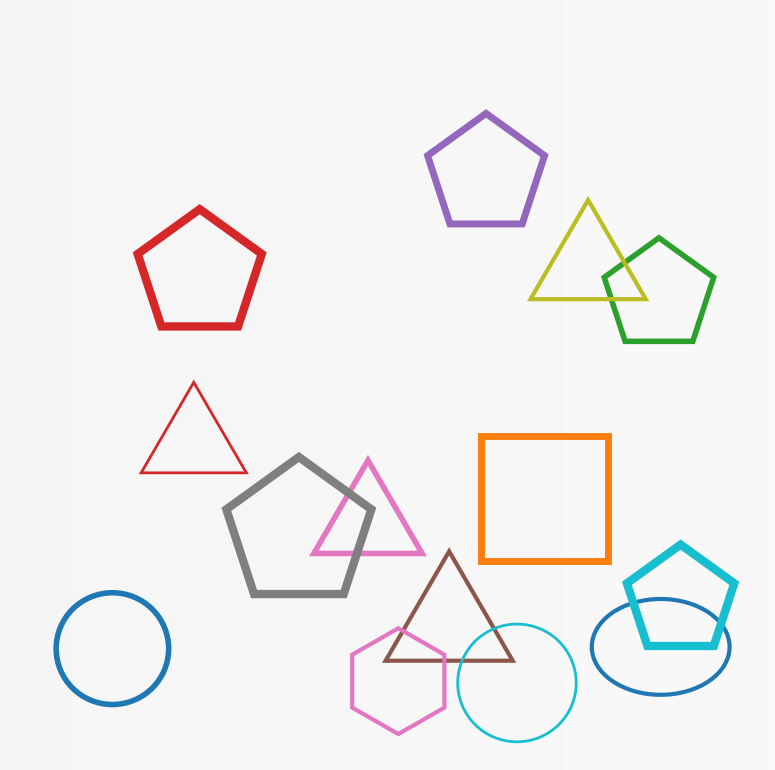[{"shape": "circle", "thickness": 2, "radius": 0.36, "center": [0.145, 0.158]}, {"shape": "oval", "thickness": 1.5, "radius": 0.44, "center": [0.852, 0.16]}, {"shape": "square", "thickness": 2.5, "radius": 0.41, "center": [0.702, 0.353]}, {"shape": "pentagon", "thickness": 2, "radius": 0.37, "center": [0.85, 0.617]}, {"shape": "triangle", "thickness": 1, "radius": 0.39, "center": [0.25, 0.425]}, {"shape": "pentagon", "thickness": 3, "radius": 0.42, "center": [0.258, 0.644]}, {"shape": "pentagon", "thickness": 2.5, "radius": 0.4, "center": [0.627, 0.773]}, {"shape": "triangle", "thickness": 1.5, "radius": 0.47, "center": [0.58, 0.189]}, {"shape": "triangle", "thickness": 2, "radius": 0.4, "center": [0.475, 0.322]}, {"shape": "hexagon", "thickness": 1.5, "radius": 0.34, "center": [0.514, 0.115]}, {"shape": "pentagon", "thickness": 3, "radius": 0.49, "center": [0.386, 0.308]}, {"shape": "triangle", "thickness": 1.5, "radius": 0.43, "center": [0.759, 0.654]}, {"shape": "pentagon", "thickness": 3, "radius": 0.36, "center": [0.878, 0.22]}, {"shape": "circle", "thickness": 1, "radius": 0.38, "center": [0.667, 0.113]}]